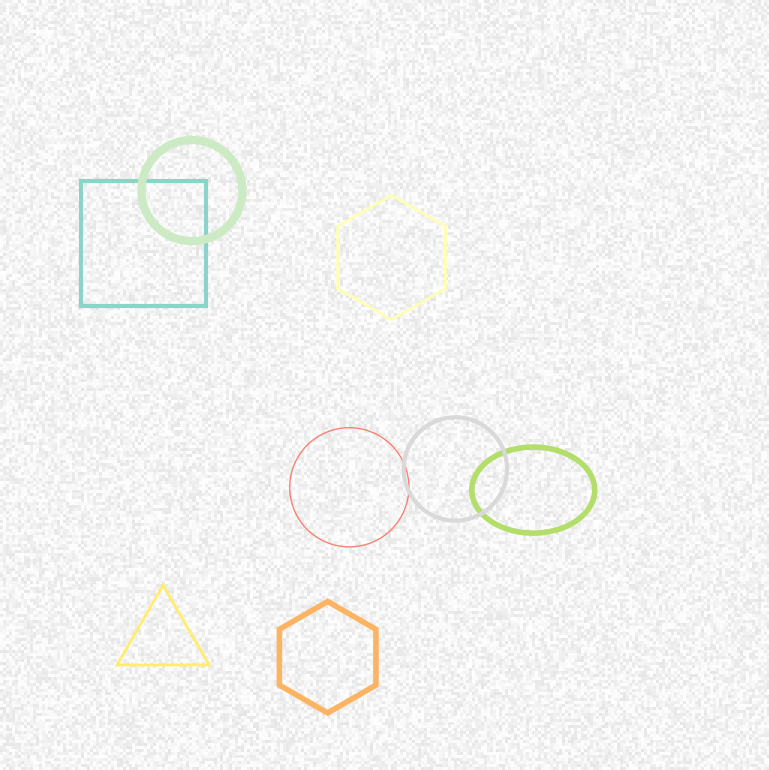[{"shape": "square", "thickness": 1.5, "radius": 0.41, "center": [0.186, 0.683]}, {"shape": "hexagon", "thickness": 1, "radius": 0.4, "center": [0.509, 0.666]}, {"shape": "circle", "thickness": 0.5, "radius": 0.39, "center": [0.454, 0.367]}, {"shape": "hexagon", "thickness": 2, "radius": 0.36, "center": [0.426, 0.146]}, {"shape": "oval", "thickness": 2, "radius": 0.4, "center": [0.693, 0.364]}, {"shape": "circle", "thickness": 1.5, "radius": 0.34, "center": [0.591, 0.391]}, {"shape": "circle", "thickness": 3, "radius": 0.33, "center": [0.249, 0.753]}, {"shape": "triangle", "thickness": 1, "radius": 0.35, "center": [0.212, 0.171]}]